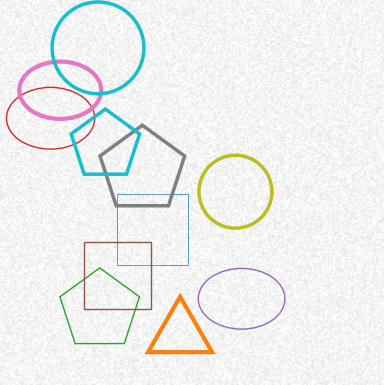[{"shape": "square", "thickness": 0.5, "radius": 0.46, "center": [0.397, 0.403]}, {"shape": "triangle", "thickness": 3, "radius": 0.48, "center": [0.468, 0.133]}, {"shape": "pentagon", "thickness": 1, "radius": 0.54, "center": [0.259, 0.195]}, {"shape": "oval", "thickness": 1, "radius": 0.57, "center": [0.131, 0.693]}, {"shape": "oval", "thickness": 1, "radius": 0.56, "center": [0.628, 0.224]}, {"shape": "square", "thickness": 1, "radius": 0.43, "center": [0.305, 0.285]}, {"shape": "oval", "thickness": 3, "radius": 0.53, "center": [0.156, 0.766]}, {"shape": "pentagon", "thickness": 2.5, "radius": 0.58, "center": [0.37, 0.559]}, {"shape": "circle", "thickness": 2.5, "radius": 0.47, "center": [0.612, 0.502]}, {"shape": "pentagon", "thickness": 2.5, "radius": 0.47, "center": [0.274, 0.623]}, {"shape": "circle", "thickness": 2.5, "radius": 0.6, "center": [0.255, 0.876]}]